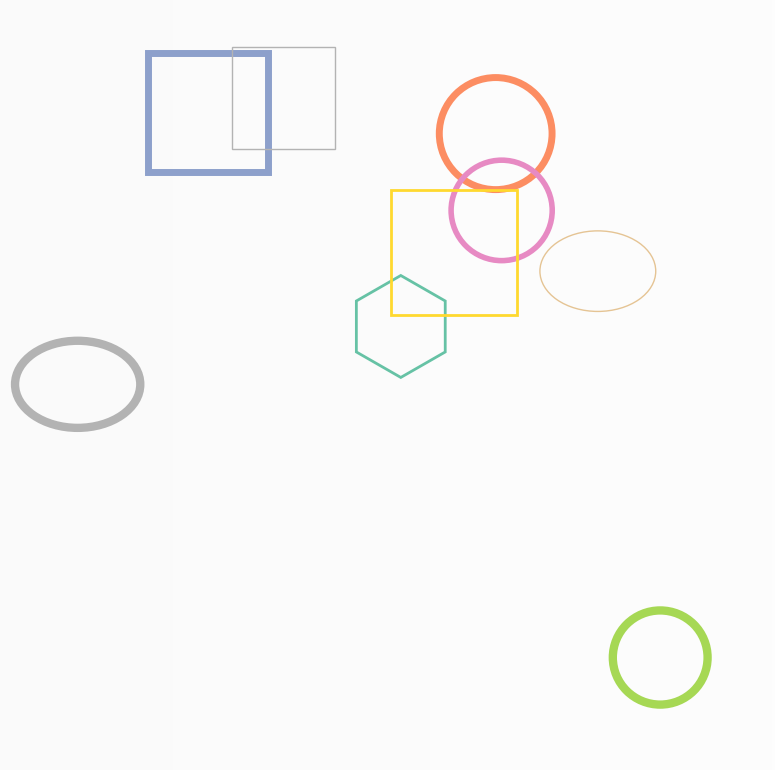[{"shape": "hexagon", "thickness": 1, "radius": 0.33, "center": [0.517, 0.576]}, {"shape": "circle", "thickness": 2.5, "radius": 0.36, "center": [0.64, 0.827]}, {"shape": "square", "thickness": 2.5, "radius": 0.39, "center": [0.269, 0.854]}, {"shape": "circle", "thickness": 2, "radius": 0.33, "center": [0.647, 0.727]}, {"shape": "circle", "thickness": 3, "radius": 0.31, "center": [0.852, 0.146]}, {"shape": "square", "thickness": 1, "radius": 0.41, "center": [0.586, 0.673]}, {"shape": "oval", "thickness": 0.5, "radius": 0.37, "center": [0.771, 0.648]}, {"shape": "oval", "thickness": 3, "radius": 0.4, "center": [0.1, 0.501]}, {"shape": "square", "thickness": 0.5, "radius": 0.33, "center": [0.366, 0.873]}]